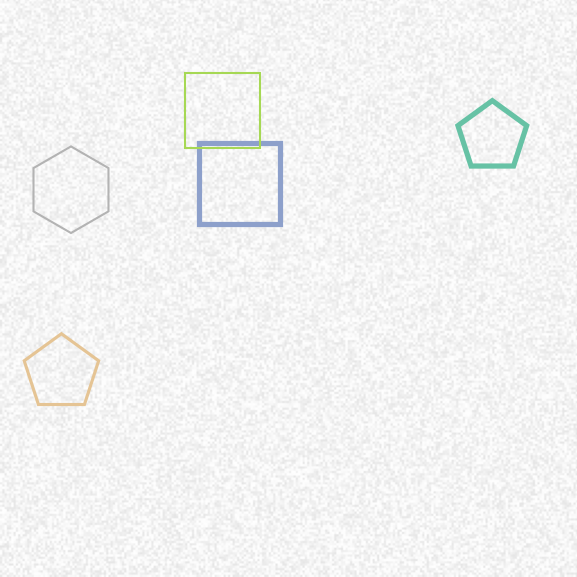[{"shape": "pentagon", "thickness": 2.5, "radius": 0.31, "center": [0.852, 0.762]}, {"shape": "square", "thickness": 2.5, "radius": 0.35, "center": [0.415, 0.681]}, {"shape": "square", "thickness": 1, "radius": 0.33, "center": [0.386, 0.808]}, {"shape": "pentagon", "thickness": 1.5, "radius": 0.34, "center": [0.106, 0.353]}, {"shape": "hexagon", "thickness": 1, "radius": 0.37, "center": [0.123, 0.671]}]